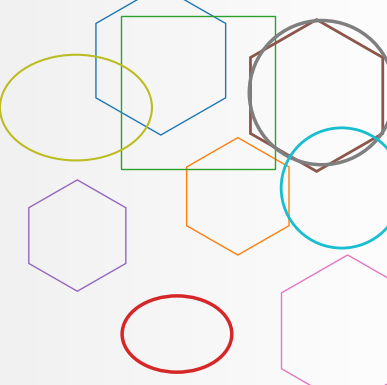[{"shape": "hexagon", "thickness": 1, "radius": 0.97, "center": [0.415, 0.843]}, {"shape": "hexagon", "thickness": 1, "radius": 0.76, "center": [0.614, 0.49]}, {"shape": "square", "thickness": 1, "radius": 0.99, "center": [0.511, 0.759]}, {"shape": "oval", "thickness": 2.5, "radius": 0.71, "center": [0.457, 0.132]}, {"shape": "hexagon", "thickness": 1, "radius": 0.72, "center": [0.2, 0.388]}, {"shape": "hexagon", "thickness": 2, "radius": 0.99, "center": [0.817, 0.752]}, {"shape": "hexagon", "thickness": 1, "radius": 0.99, "center": [0.897, 0.141]}, {"shape": "circle", "thickness": 2.5, "radius": 0.94, "center": [0.831, 0.759]}, {"shape": "oval", "thickness": 1.5, "radius": 0.98, "center": [0.196, 0.721]}, {"shape": "circle", "thickness": 2, "radius": 0.78, "center": [0.882, 0.512]}]